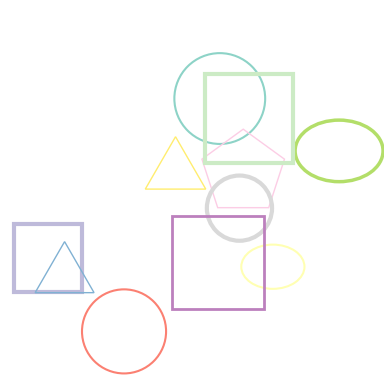[{"shape": "circle", "thickness": 1.5, "radius": 0.59, "center": [0.571, 0.744]}, {"shape": "oval", "thickness": 1.5, "radius": 0.41, "center": [0.709, 0.307]}, {"shape": "square", "thickness": 3, "radius": 0.44, "center": [0.124, 0.33]}, {"shape": "circle", "thickness": 1.5, "radius": 0.55, "center": [0.322, 0.139]}, {"shape": "triangle", "thickness": 1, "radius": 0.44, "center": [0.168, 0.284]}, {"shape": "oval", "thickness": 2.5, "radius": 0.57, "center": [0.881, 0.608]}, {"shape": "pentagon", "thickness": 1, "radius": 0.56, "center": [0.632, 0.552]}, {"shape": "circle", "thickness": 3, "radius": 0.42, "center": [0.622, 0.459]}, {"shape": "square", "thickness": 2, "radius": 0.6, "center": [0.565, 0.318]}, {"shape": "square", "thickness": 3, "radius": 0.57, "center": [0.647, 0.692]}, {"shape": "triangle", "thickness": 1, "radius": 0.45, "center": [0.456, 0.554]}]